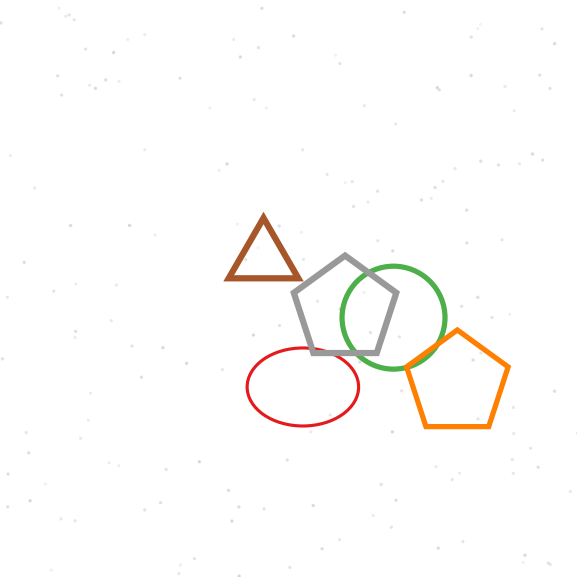[{"shape": "oval", "thickness": 1.5, "radius": 0.48, "center": [0.524, 0.329]}, {"shape": "circle", "thickness": 2.5, "radius": 0.45, "center": [0.681, 0.449]}, {"shape": "pentagon", "thickness": 2.5, "radius": 0.46, "center": [0.792, 0.335]}, {"shape": "triangle", "thickness": 3, "radius": 0.35, "center": [0.456, 0.552]}, {"shape": "pentagon", "thickness": 3, "radius": 0.47, "center": [0.598, 0.463]}]